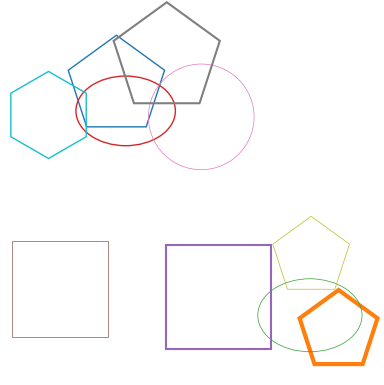[{"shape": "pentagon", "thickness": 1, "radius": 0.66, "center": [0.302, 0.777]}, {"shape": "pentagon", "thickness": 3, "radius": 0.53, "center": [0.879, 0.14]}, {"shape": "oval", "thickness": 0.5, "radius": 0.68, "center": [0.805, 0.181]}, {"shape": "oval", "thickness": 1, "radius": 0.65, "center": [0.326, 0.712]}, {"shape": "square", "thickness": 1.5, "radius": 0.68, "center": [0.567, 0.229]}, {"shape": "square", "thickness": 0.5, "radius": 0.62, "center": [0.156, 0.249]}, {"shape": "circle", "thickness": 0.5, "radius": 0.69, "center": [0.523, 0.696]}, {"shape": "pentagon", "thickness": 1.5, "radius": 0.72, "center": [0.433, 0.849]}, {"shape": "pentagon", "thickness": 0.5, "radius": 0.52, "center": [0.808, 0.333]}, {"shape": "hexagon", "thickness": 1, "radius": 0.57, "center": [0.126, 0.701]}]